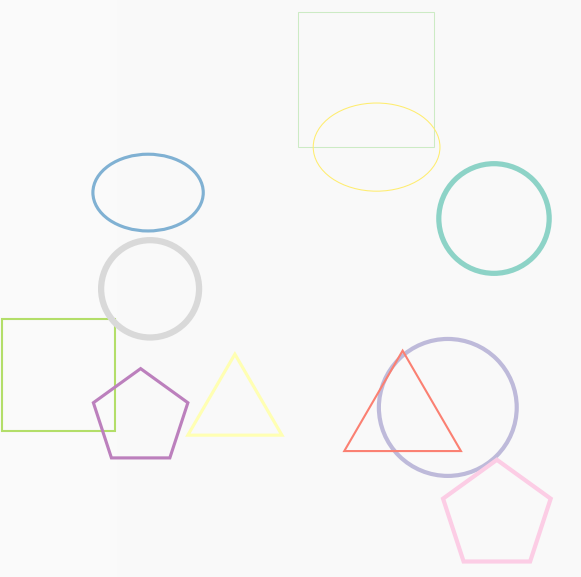[{"shape": "circle", "thickness": 2.5, "radius": 0.47, "center": [0.85, 0.621]}, {"shape": "triangle", "thickness": 1.5, "radius": 0.47, "center": [0.404, 0.292]}, {"shape": "circle", "thickness": 2, "radius": 0.59, "center": [0.77, 0.294]}, {"shape": "triangle", "thickness": 1, "radius": 0.58, "center": [0.693, 0.276]}, {"shape": "oval", "thickness": 1.5, "radius": 0.47, "center": [0.255, 0.666]}, {"shape": "square", "thickness": 1, "radius": 0.48, "center": [0.101, 0.35]}, {"shape": "pentagon", "thickness": 2, "radius": 0.49, "center": [0.855, 0.106]}, {"shape": "circle", "thickness": 3, "radius": 0.42, "center": [0.258, 0.499]}, {"shape": "pentagon", "thickness": 1.5, "radius": 0.43, "center": [0.242, 0.275]}, {"shape": "square", "thickness": 0.5, "radius": 0.59, "center": [0.629, 0.862]}, {"shape": "oval", "thickness": 0.5, "radius": 0.55, "center": [0.648, 0.744]}]